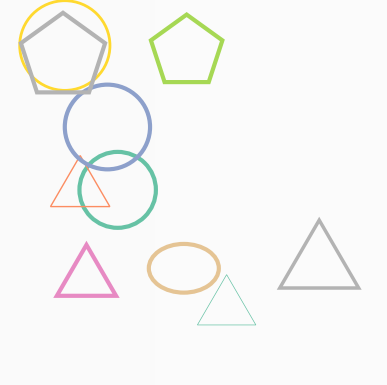[{"shape": "circle", "thickness": 3, "radius": 0.49, "center": [0.304, 0.507]}, {"shape": "triangle", "thickness": 0.5, "radius": 0.44, "center": [0.585, 0.2]}, {"shape": "triangle", "thickness": 1, "radius": 0.44, "center": [0.207, 0.508]}, {"shape": "circle", "thickness": 3, "radius": 0.55, "center": [0.277, 0.67]}, {"shape": "triangle", "thickness": 3, "radius": 0.44, "center": [0.223, 0.276]}, {"shape": "pentagon", "thickness": 3, "radius": 0.48, "center": [0.482, 0.865]}, {"shape": "circle", "thickness": 2, "radius": 0.58, "center": [0.167, 0.882]}, {"shape": "oval", "thickness": 3, "radius": 0.45, "center": [0.474, 0.303]}, {"shape": "pentagon", "thickness": 3, "radius": 0.57, "center": [0.163, 0.852]}, {"shape": "triangle", "thickness": 2.5, "radius": 0.59, "center": [0.824, 0.311]}]